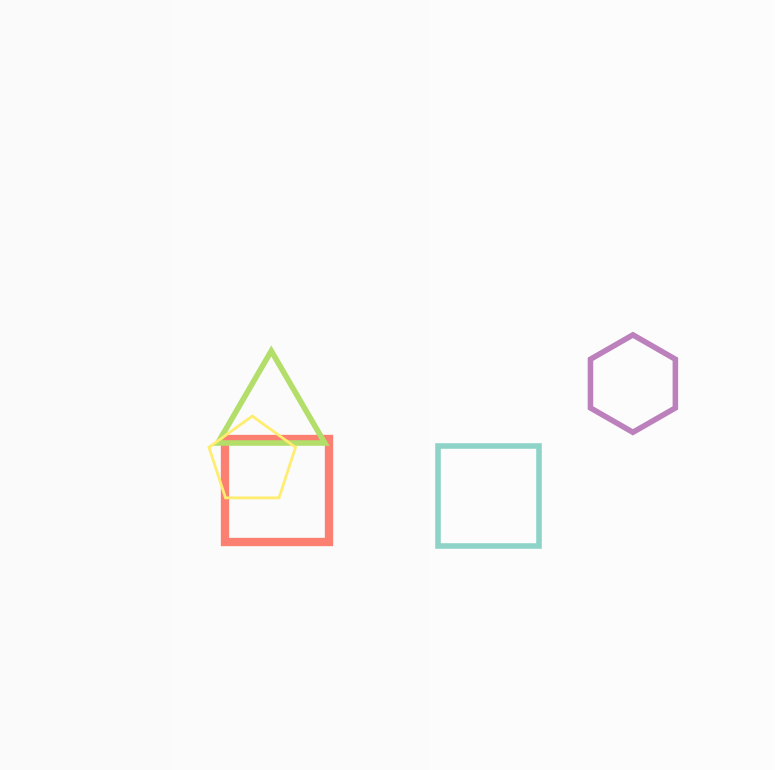[{"shape": "square", "thickness": 2, "radius": 0.33, "center": [0.631, 0.356]}, {"shape": "square", "thickness": 3, "radius": 0.34, "center": [0.357, 0.363]}, {"shape": "triangle", "thickness": 2, "radius": 0.4, "center": [0.35, 0.465]}, {"shape": "hexagon", "thickness": 2, "radius": 0.32, "center": [0.817, 0.502]}, {"shape": "pentagon", "thickness": 1, "radius": 0.29, "center": [0.326, 0.401]}]